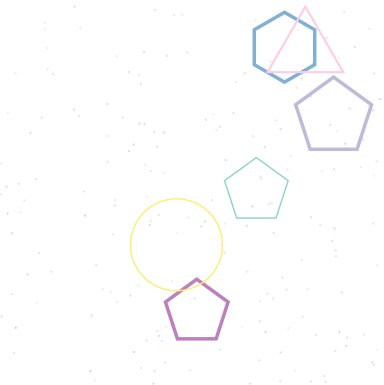[{"shape": "pentagon", "thickness": 1, "radius": 0.43, "center": [0.666, 0.504]}, {"shape": "pentagon", "thickness": 2.5, "radius": 0.52, "center": [0.867, 0.696]}, {"shape": "hexagon", "thickness": 2.5, "radius": 0.45, "center": [0.739, 0.877]}, {"shape": "triangle", "thickness": 1.5, "radius": 0.57, "center": [0.793, 0.869]}, {"shape": "pentagon", "thickness": 2.5, "radius": 0.43, "center": [0.511, 0.189]}, {"shape": "circle", "thickness": 1, "radius": 0.6, "center": [0.458, 0.364]}]